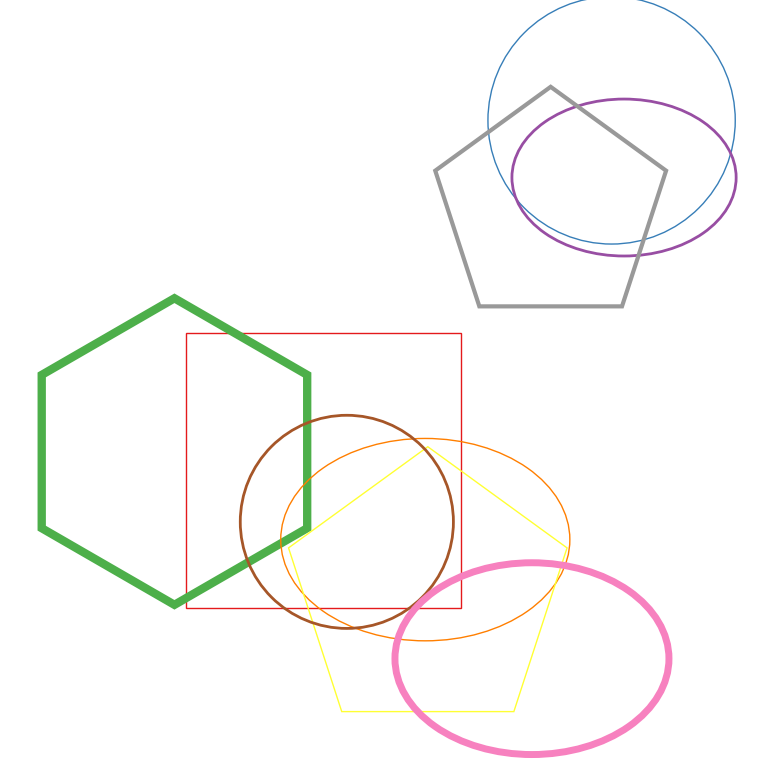[{"shape": "square", "thickness": 0.5, "radius": 0.89, "center": [0.42, 0.389]}, {"shape": "circle", "thickness": 0.5, "radius": 0.8, "center": [0.794, 0.844]}, {"shape": "hexagon", "thickness": 3, "radius": 1.0, "center": [0.227, 0.414]}, {"shape": "oval", "thickness": 1, "radius": 0.73, "center": [0.81, 0.769]}, {"shape": "oval", "thickness": 0.5, "radius": 0.94, "center": [0.552, 0.299]}, {"shape": "pentagon", "thickness": 0.5, "radius": 0.95, "center": [0.556, 0.23]}, {"shape": "circle", "thickness": 1, "radius": 0.69, "center": [0.45, 0.322]}, {"shape": "oval", "thickness": 2.5, "radius": 0.89, "center": [0.691, 0.145]}, {"shape": "pentagon", "thickness": 1.5, "radius": 0.79, "center": [0.715, 0.73]}]